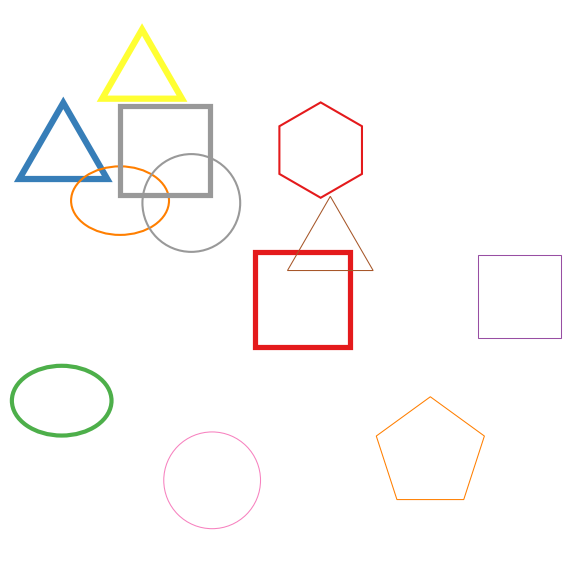[{"shape": "square", "thickness": 2.5, "radius": 0.41, "center": [0.523, 0.48]}, {"shape": "hexagon", "thickness": 1, "radius": 0.41, "center": [0.555, 0.739]}, {"shape": "triangle", "thickness": 3, "radius": 0.44, "center": [0.11, 0.733]}, {"shape": "oval", "thickness": 2, "radius": 0.43, "center": [0.107, 0.305]}, {"shape": "square", "thickness": 0.5, "radius": 0.36, "center": [0.899, 0.485]}, {"shape": "pentagon", "thickness": 0.5, "radius": 0.49, "center": [0.745, 0.214]}, {"shape": "oval", "thickness": 1, "radius": 0.42, "center": [0.208, 0.652]}, {"shape": "triangle", "thickness": 3, "radius": 0.4, "center": [0.246, 0.868]}, {"shape": "triangle", "thickness": 0.5, "radius": 0.43, "center": [0.572, 0.574]}, {"shape": "circle", "thickness": 0.5, "radius": 0.42, "center": [0.367, 0.167]}, {"shape": "square", "thickness": 2.5, "radius": 0.39, "center": [0.286, 0.739]}, {"shape": "circle", "thickness": 1, "radius": 0.42, "center": [0.331, 0.648]}]